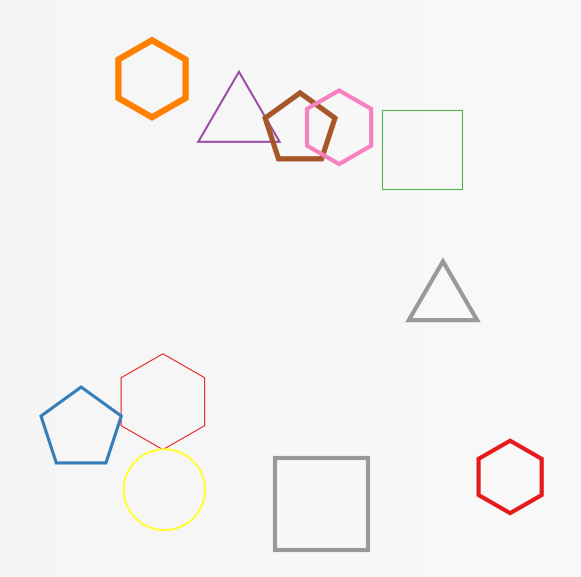[{"shape": "hexagon", "thickness": 0.5, "radius": 0.41, "center": [0.28, 0.304]}, {"shape": "hexagon", "thickness": 2, "radius": 0.31, "center": [0.878, 0.173]}, {"shape": "pentagon", "thickness": 1.5, "radius": 0.36, "center": [0.14, 0.256]}, {"shape": "square", "thickness": 0.5, "radius": 0.34, "center": [0.726, 0.74]}, {"shape": "triangle", "thickness": 1, "radius": 0.4, "center": [0.411, 0.794]}, {"shape": "hexagon", "thickness": 3, "radius": 0.33, "center": [0.262, 0.863]}, {"shape": "circle", "thickness": 1, "radius": 0.35, "center": [0.283, 0.151]}, {"shape": "pentagon", "thickness": 2.5, "radius": 0.32, "center": [0.516, 0.775]}, {"shape": "hexagon", "thickness": 2, "radius": 0.32, "center": [0.583, 0.779]}, {"shape": "triangle", "thickness": 2, "radius": 0.34, "center": [0.762, 0.479]}, {"shape": "square", "thickness": 2, "radius": 0.4, "center": [0.552, 0.127]}]